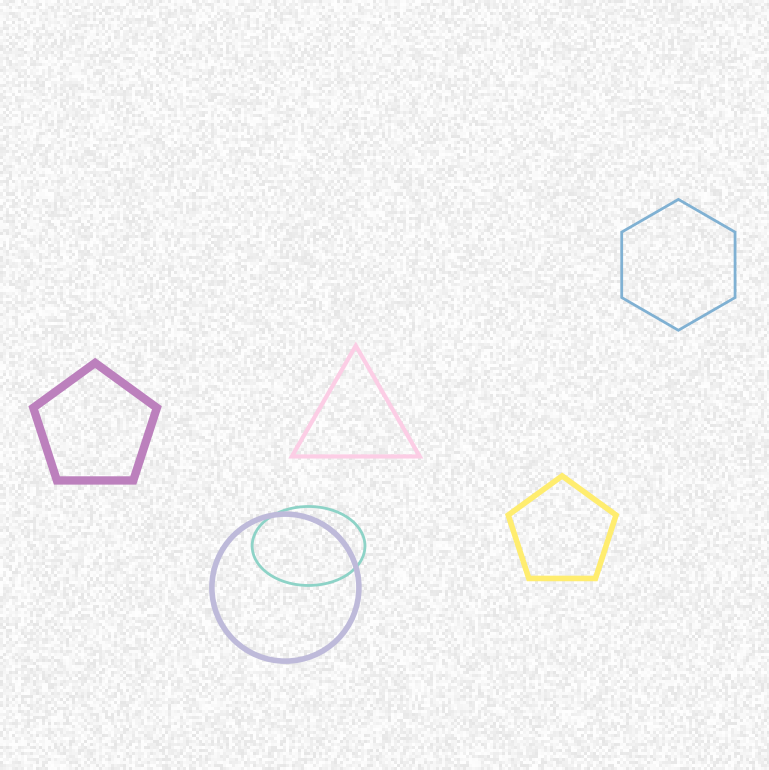[{"shape": "oval", "thickness": 1, "radius": 0.37, "center": [0.401, 0.291]}, {"shape": "circle", "thickness": 2, "radius": 0.48, "center": [0.371, 0.237]}, {"shape": "hexagon", "thickness": 1, "radius": 0.42, "center": [0.881, 0.656]}, {"shape": "triangle", "thickness": 1.5, "radius": 0.48, "center": [0.462, 0.455]}, {"shape": "pentagon", "thickness": 3, "radius": 0.42, "center": [0.124, 0.444]}, {"shape": "pentagon", "thickness": 2, "radius": 0.37, "center": [0.73, 0.308]}]